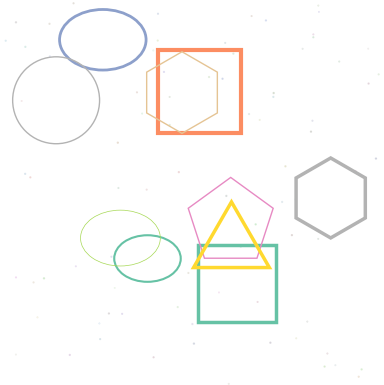[{"shape": "square", "thickness": 2.5, "radius": 0.5, "center": [0.615, 0.263]}, {"shape": "oval", "thickness": 1.5, "radius": 0.43, "center": [0.383, 0.329]}, {"shape": "square", "thickness": 3, "radius": 0.54, "center": [0.518, 0.763]}, {"shape": "oval", "thickness": 2, "radius": 0.56, "center": [0.267, 0.897]}, {"shape": "pentagon", "thickness": 1, "radius": 0.58, "center": [0.599, 0.423]}, {"shape": "oval", "thickness": 0.5, "radius": 0.52, "center": [0.313, 0.382]}, {"shape": "triangle", "thickness": 2.5, "radius": 0.57, "center": [0.601, 0.362]}, {"shape": "hexagon", "thickness": 1, "radius": 0.53, "center": [0.473, 0.76]}, {"shape": "circle", "thickness": 1, "radius": 0.56, "center": [0.146, 0.74]}, {"shape": "hexagon", "thickness": 2.5, "radius": 0.52, "center": [0.859, 0.486]}]